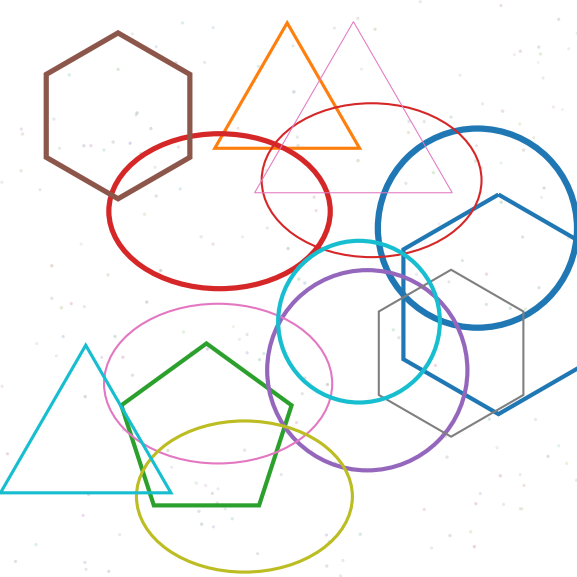[{"shape": "circle", "thickness": 3, "radius": 0.86, "center": [0.827, 0.604]}, {"shape": "hexagon", "thickness": 2, "radius": 0.95, "center": [0.863, 0.472]}, {"shape": "triangle", "thickness": 1.5, "radius": 0.72, "center": [0.497, 0.815]}, {"shape": "pentagon", "thickness": 2, "radius": 0.77, "center": [0.358, 0.249]}, {"shape": "oval", "thickness": 1, "radius": 0.95, "center": [0.643, 0.687]}, {"shape": "oval", "thickness": 2.5, "radius": 0.96, "center": [0.38, 0.633]}, {"shape": "circle", "thickness": 2, "radius": 0.87, "center": [0.636, 0.358]}, {"shape": "hexagon", "thickness": 2.5, "radius": 0.72, "center": [0.204, 0.799]}, {"shape": "triangle", "thickness": 0.5, "radius": 0.99, "center": [0.612, 0.764]}, {"shape": "oval", "thickness": 1, "radius": 0.99, "center": [0.378, 0.335]}, {"shape": "hexagon", "thickness": 1, "radius": 0.72, "center": [0.781, 0.387]}, {"shape": "oval", "thickness": 1.5, "radius": 0.93, "center": [0.423, 0.139]}, {"shape": "circle", "thickness": 2, "radius": 0.7, "center": [0.622, 0.442]}, {"shape": "triangle", "thickness": 1.5, "radius": 0.85, "center": [0.148, 0.231]}]